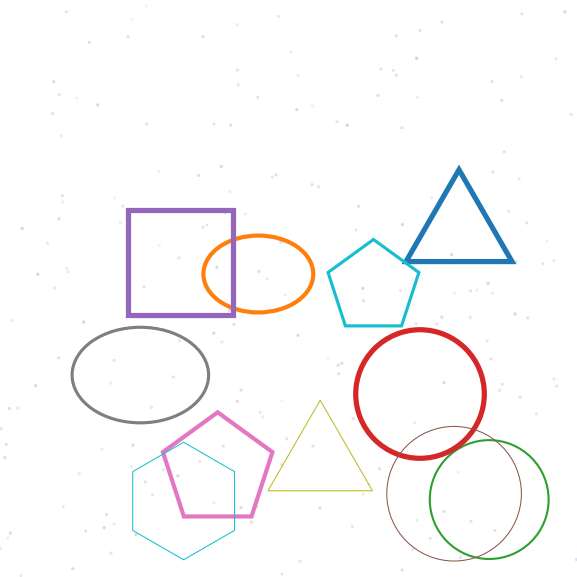[{"shape": "triangle", "thickness": 2.5, "radius": 0.53, "center": [0.795, 0.599]}, {"shape": "oval", "thickness": 2, "radius": 0.48, "center": [0.447, 0.525]}, {"shape": "circle", "thickness": 1, "radius": 0.51, "center": [0.847, 0.134]}, {"shape": "circle", "thickness": 2.5, "radius": 0.56, "center": [0.727, 0.317]}, {"shape": "square", "thickness": 2.5, "radius": 0.46, "center": [0.313, 0.544]}, {"shape": "circle", "thickness": 0.5, "radius": 0.58, "center": [0.786, 0.144]}, {"shape": "pentagon", "thickness": 2, "radius": 0.5, "center": [0.377, 0.185]}, {"shape": "oval", "thickness": 1.5, "radius": 0.59, "center": [0.243, 0.35]}, {"shape": "triangle", "thickness": 0.5, "radius": 0.52, "center": [0.554, 0.202]}, {"shape": "pentagon", "thickness": 1.5, "radius": 0.41, "center": [0.647, 0.502]}, {"shape": "hexagon", "thickness": 0.5, "radius": 0.51, "center": [0.318, 0.132]}]